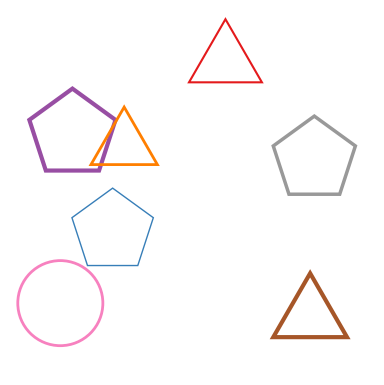[{"shape": "triangle", "thickness": 1.5, "radius": 0.55, "center": [0.586, 0.841]}, {"shape": "pentagon", "thickness": 1, "radius": 0.56, "center": [0.293, 0.4]}, {"shape": "pentagon", "thickness": 3, "radius": 0.59, "center": [0.188, 0.652]}, {"shape": "triangle", "thickness": 2, "radius": 0.5, "center": [0.323, 0.622]}, {"shape": "triangle", "thickness": 3, "radius": 0.55, "center": [0.806, 0.18]}, {"shape": "circle", "thickness": 2, "radius": 0.55, "center": [0.157, 0.213]}, {"shape": "pentagon", "thickness": 2.5, "radius": 0.56, "center": [0.816, 0.586]}]